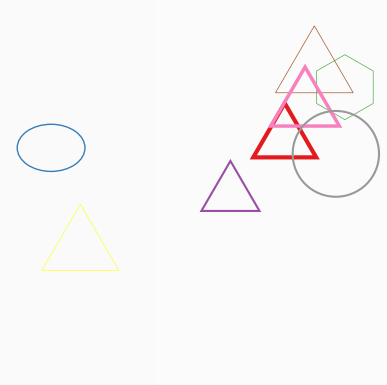[{"shape": "triangle", "thickness": 3, "radius": 0.47, "center": [0.735, 0.638]}, {"shape": "oval", "thickness": 1, "radius": 0.44, "center": [0.132, 0.616]}, {"shape": "hexagon", "thickness": 0.5, "radius": 0.42, "center": [0.89, 0.774]}, {"shape": "triangle", "thickness": 1.5, "radius": 0.43, "center": [0.595, 0.495]}, {"shape": "triangle", "thickness": 0.5, "radius": 0.57, "center": [0.207, 0.355]}, {"shape": "triangle", "thickness": 0.5, "radius": 0.58, "center": [0.811, 0.817]}, {"shape": "triangle", "thickness": 2.5, "radius": 0.51, "center": [0.787, 0.724]}, {"shape": "circle", "thickness": 1.5, "radius": 0.56, "center": [0.867, 0.6]}]